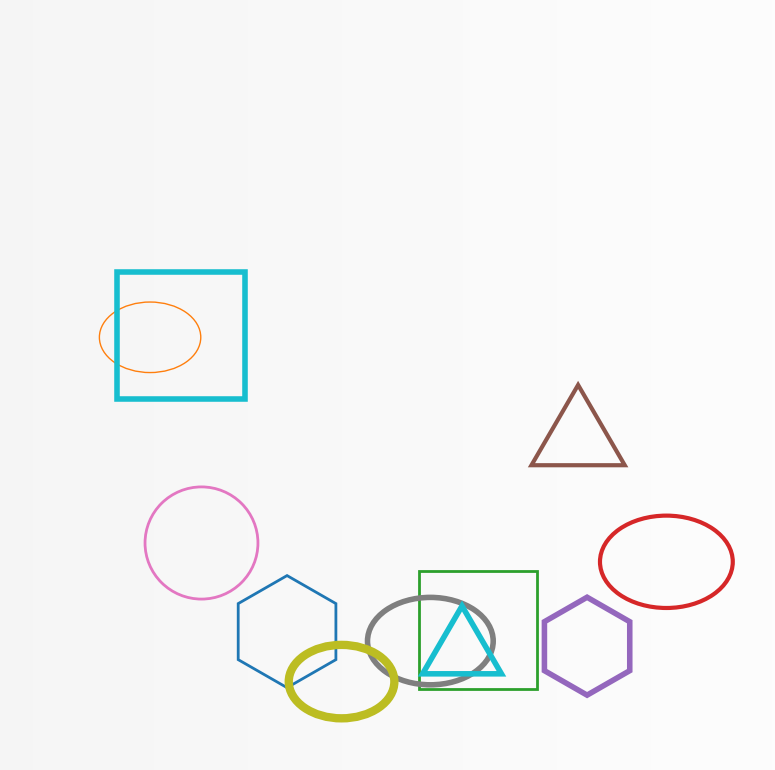[{"shape": "hexagon", "thickness": 1, "radius": 0.36, "center": [0.37, 0.18]}, {"shape": "oval", "thickness": 0.5, "radius": 0.33, "center": [0.194, 0.562]}, {"shape": "square", "thickness": 1, "radius": 0.38, "center": [0.617, 0.182]}, {"shape": "oval", "thickness": 1.5, "radius": 0.43, "center": [0.86, 0.27]}, {"shape": "hexagon", "thickness": 2, "radius": 0.32, "center": [0.758, 0.161]}, {"shape": "triangle", "thickness": 1.5, "radius": 0.35, "center": [0.746, 0.431]}, {"shape": "circle", "thickness": 1, "radius": 0.36, "center": [0.26, 0.295]}, {"shape": "oval", "thickness": 2, "radius": 0.41, "center": [0.555, 0.167]}, {"shape": "oval", "thickness": 3, "radius": 0.34, "center": [0.441, 0.115]}, {"shape": "triangle", "thickness": 2, "radius": 0.29, "center": [0.596, 0.154]}, {"shape": "square", "thickness": 2, "radius": 0.41, "center": [0.233, 0.564]}]